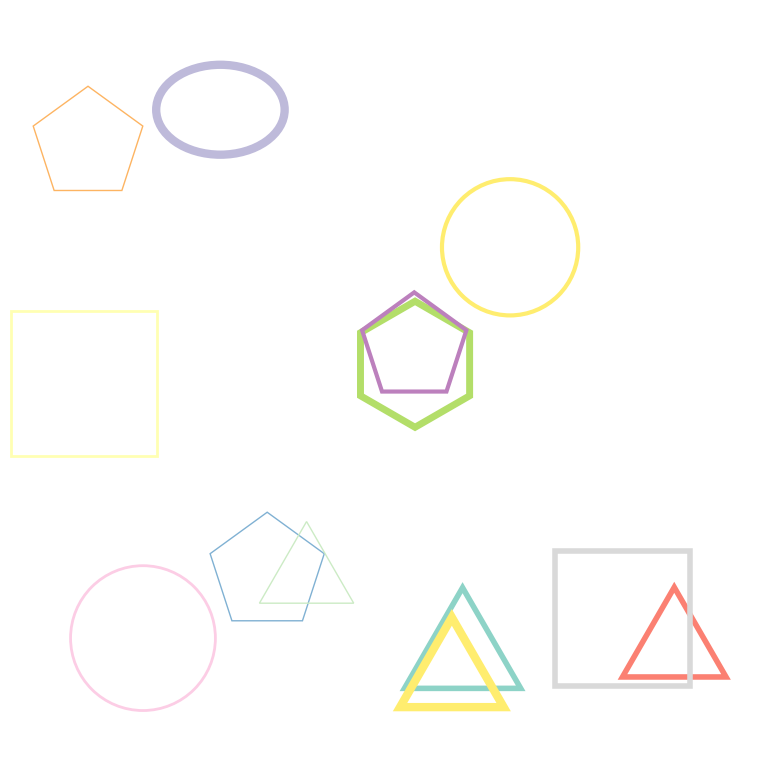[{"shape": "triangle", "thickness": 2, "radius": 0.44, "center": [0.601, 0.15]}, {"shape": "square", "thickness": 1, "radius": 0.47, "center": [0.109, 0.502]}, {"shape": "oval", "thickness": 3, "radius": 0.42, "center": [0.286, 0.857]}, {"shape": "triangle", "thickness": 2, "radius": 0.39, "center": [0.876, 0.16]}, {"shape": "pentagon", "thickness": 0.5, "radius": 0.39, "center": [0.347, 0.257]}, {"shape": "pentagon", "thickness": 0.5, "radius": 0.37, "center": [0.114, 0.813]}, {"shape": "hexagon", "thickness": 2.5, "radius": 0.41, "center": [0.539, 0.527]}, {"shape": "circle", "thickness": 1, "radius": 0.47, "center": [0.186, 0.171]}, {"shape": "square", "thickness": 2, "radius": 0.44, "center": [0.809, 0.196]}, {"shape": "pentagon", "thickness": 1.5, "radius": 0.36, "center": [0.538, 0.549]}, {"shape": "triangle", "thickness": 0.5, "radius": 0.35, "center": [0.398, 0.252]}, {"shape": "circle", "thickness": 1.5, "radius": 0.44, "center": [0.662, 0.679]}, {"shape": "triangle", "thickness": 3, "radius": 0.39, "center": [0.587, 0.121]}]